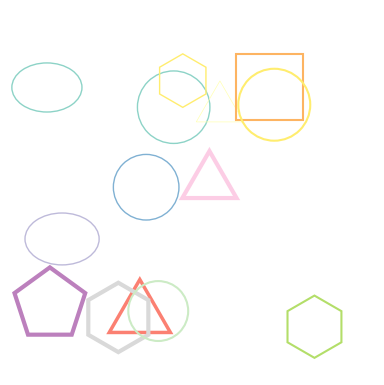[{"shape": "circle", "thickness": 1, "radius": 0.47, "center": [0.451, 0.722]}, {"shape": "oval", "thickness": 1, "radius": 0.46, "center": [0.122, 0.773]}, {"shape": "triangle", "thickness": 0.5, "radius": 0.35, "center": [0.571, 0.719]}, {"shape": "oval", "thickness": 1, "radius": 0.48, "center": [0.161, 0.379]}, {"shape": "triangle", "thickness": 2.5, "radius": 0.46, "center": [0.363, 0.182]}, {"shape": "circle", "thickness": 1, "radius": 0.43, "center": [0.38, 0.514]}, {"shape": "square", "thickness": 1.5, "radius": 0.43, "center": [0.7, 0.774]}, {"shape": "hexagon", "thickness": 1.5, "radius": 0.4, "center": [0.817, 0.151]}, {"shape": "triangle", "thickness": 3, "radius": 0.41, "center": [0.544, 0.526]}, {"shape": "hexagon", "thickness": 3, "radius": 0.45, "center": [0.307, 0.176]}, {"shape": "pentagon", "thickness": 3, "radius": 0.48, "center": [0.13, 0.209]}, {"shape": "circle", "thickness": 1.5, "radius": 0.39, "center": [0.411, 0.192]}, {"shape": "circle", "thickness": 1.5, "radius": 0.47, "center": [0.712, 0.728]}, {"shape": "hexagon", "thickness": 1, "radius": 0.35, "center": [0.475, 0.791]}]